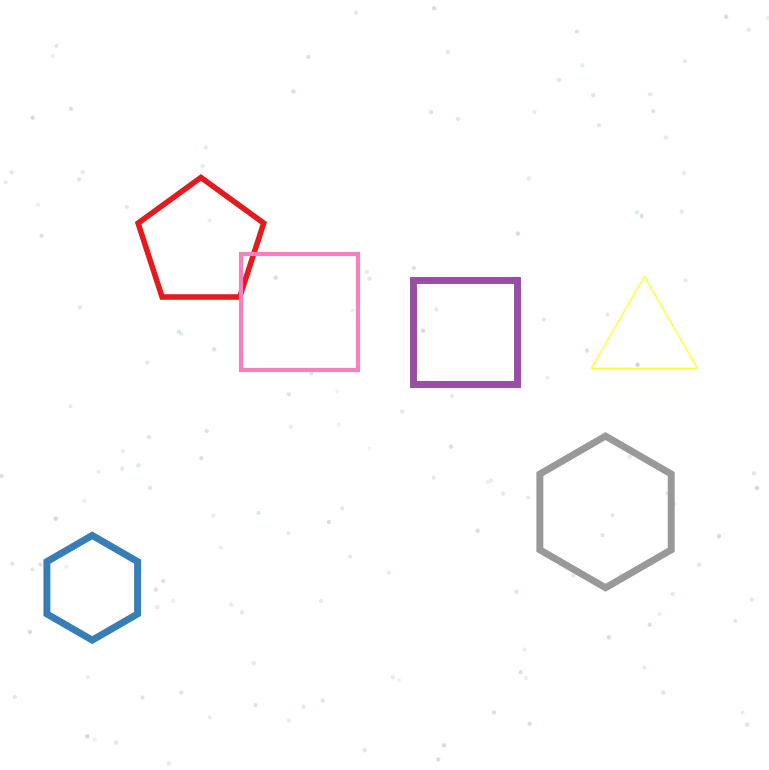[{"shape": "pentagon", "thickness": 2, "radius": 0.43, "center": [0.261, 0.684]}, {"shape": "hexagon", "thickness": 2.5, "radius": 0.34, "center": [0.12, 0.237]}, {"shape": "square", "thickness": 2.5, "radius": 0.34, "center": [0.604, 0.568]}, {"shape": "triangle", "thickness": 0.5, "radius": 0.4, "center": [0.837, 0.561]}, {"shape": "square", "thickness": 1.5, "radius": 0.38, "center": [0.389, 0.595]}, {"shape": "hexagon", "thickness": 2.5, "radius": 0.49, "center": [0.786, 0.335]}]